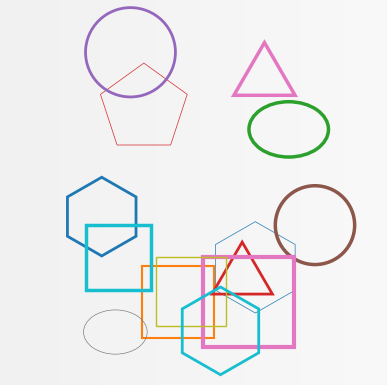[{"shape": "hexagon", "thickness": 2, "radius": 0.51, "center": [0.263, 0.437]}, {"shape": "hexagon", "thickness": 0.5, "radius": 0.59, "center": [0.659, 0.306]}, {"shape": "square", "thickness": 1.5, "radius": 0.47, "center": [0.459, 0.215]}, {"shape": "oval", "thickness": 2.5, "radius": 0.51, "center": [0.745, 0.664]}, {"shape": "triangle", "thickness": 2, "radius": 0.45, "center": [0.625, 0.281]}, {"shape": "pentagon", "thickness": 0.5, "radius": 0.59, "center": [0.371, 0.719]}, {"shape": "circle", "thickness": 2, "radius": 0.58, "center": [0.337, 0.864]}, {"shape": "circle", "thickness": 2.5, "radius": 0.51, "center": [0.813, 0.415]}, {"shape": "triangle", "thickness": 2.5, "radius": 0.46, "center": [0.682, 0.798]}, {"shape": "square", "thickness": 3, "radius": 0.58, "center": [0.641, 0.217]}, {"shape": "oval", "thickness": 0.5, "radius": 0.41, "center": [0.298, 0.138]}, {"shape": "square", "thickness": 1, "radius": 0.45, "center": [0.493, 0.242]}, {"shape": "square", "thickness": 2.5, "radius": 0.42, "center": [0.306, 0.331]}, {"shape": "hexagon", "thickness": 2, "radius": 0.57, "center": [0.569, 0.141]}]